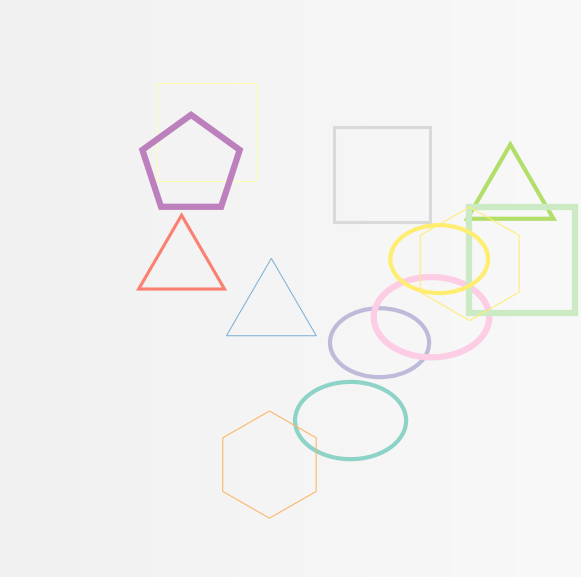[{"shape": "oval", "thickness": 2, "radius": 0.48, "center": [0.603, 0.271]}, {"shape": "square", "thickness": 0.5, "radius": 0.42, "center": [0.355, 0.77]}, {"shape": "oval", "thickness": 2, "radius": 0.43, "center": [0.653, 0.406]}, {"shape": "triangle", "thickness": 1.5, "radius": 0.43, "center": [0.312, 0.541]}, {"shape": "triangle", "thickness": 0.5, "radius": 0.45, "center": [0.467, 0.462]}, {"shape": "hexagon", "thickness": 0.5, "radius": 0.46, "center": [0.464, 0.195]}, {"shape": "triangle", "thickness": 2, "radius": 0.43, "center": [0.878, 0.663]}, {"shape": "oval", "thickness": 3, "radius": 0.5, "center": [0.742, 0.45]}, {"shape": "square", "thickness": 1.5, "radius": 0.41, "center": [0.657, 0.697]}, {"shape": "pentagon", "thickness": 3, "radius": 0.44, "center": [0.329, 0.712]}, {"shape": "square", "thickness": 3, "radius": 0.46, "center": [0.898, 0.549]}, {"shape": "oval", "thickness": 2, "radius": 0.42, "center": [0.756, 0.55]}, {"shape": "hexagon", "thickness": 0.5, "radius": 0.49, "center": [0.808, 0.542]}]